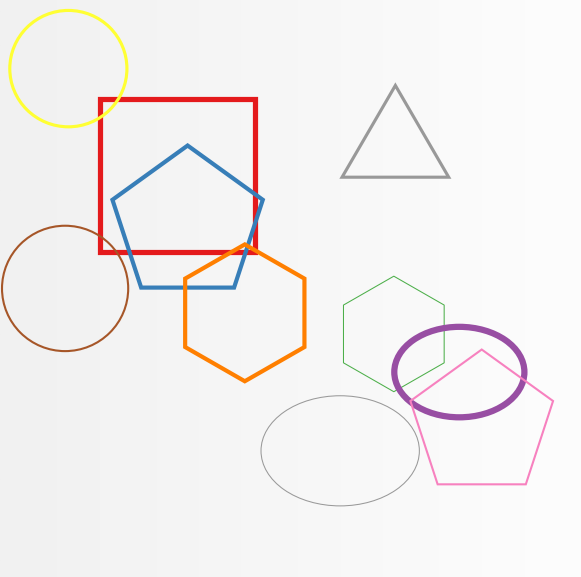[{"shape": "square", "thickness": 2.5, "radius": 0.67, "center": [0.305, 0.695]}, {"shape": "pentagon", "thickness": 2, "radius": 0.68, "center": [0.323, 0.611]}, {"shape": "hexagon", "thickness": 0.5, "radius": 0.5, "center": [0.678, 0.421]}, {"shape": "oval", "thickness": 3, "radius": 0.56, "center": [0.79, 0.355]}, {"shape": "hexagon", "thickness": 2, "radius": 0.59, "center": [0.421, 0.457]}, {"shape": "circle", "thickness": 1.5, "radius": 0.5, "center": [0.118, 0.88]}, {"shape": "circle", "thickness": 1, "radius": 0.54, "center": [0.112, 0.5]}, {"shape": "pentagon", "thickness": 1, "radius": 0.65, "center": [0.829, 0.265]}, {"shape": "oval", "thickness": 0.5, "radius": 0.68, "center": [0.585, 0.218]}, {"shape": "triangle", "thickness": 1.5, "radius": 0.53, "center": [0.68, 0.745]}]